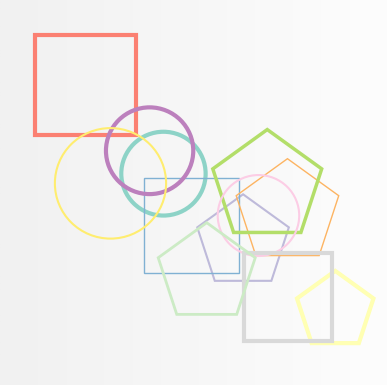[{"shape": "circle", "thickness": 3, "radius": 0.54, "center": [0.422, 0.549]}, {"shape": "pentagon", "thickness": 3, "radius": 0.52, "center": [0.865, 0.193]}, {"shape": "pentagon", "thickness": 1.5, "radius": 0.62, "center": [0.627, 0.371]}, {"shape": "square", "thickness": 3, "radius": 0.65, "center": [0.221, 0.779]}, {"shape": "square", "thickness": 1, "radius": 0.61, "center": [0.495, 0.414]}, {"shape": "pentagon", "thickness": 1, "radius": 0.7, "center": [0.742, 0.449]}, {"shape": "pentagon", "thickness": 2.5, "radius": 0.74, "center": [0.69, 0.516]}, {"shape": "circle", "thickness": 1.5, "radius": 0.53, "center": [0.667, 0.44]}, {"shape": "square", "thickness": 3, "radius": 0.57, "center": [0.743, 0.229]}, {"shape": "circle", "thickness": 3, "radius": 0.56, "center": [0.386, 0.608]}, {"shape": "pentagon", "thickness": 2, "radius": 0.66, "center": [0.534, 0.29]}, {"shape": "circle", "thickness": 1.5, "radius": 0.72, "center": [0.285, 0.524]}]